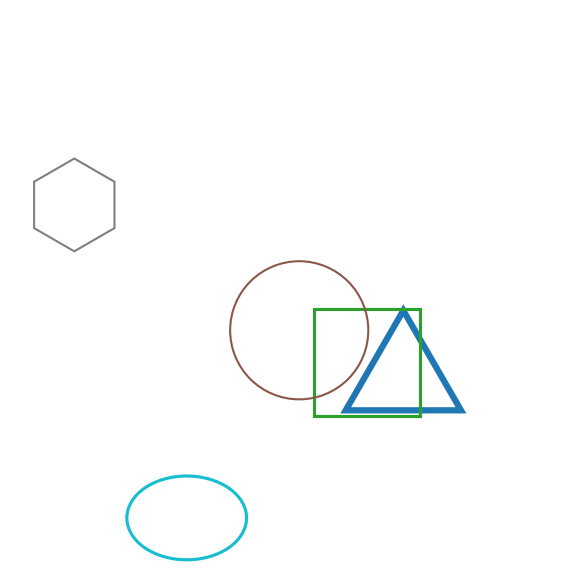[{"shape": "triangle", "thickness": 3, "radius": 0.58, "center": [0.698, 0.346]}, {"shape": "square", "thickness": 1.5, "radius": 0.46, "center": [0.636, 0.371]}, {"shape": "circle", "thickness": 1, "radius": 0.6, "center": [0.518, 0.427]}, {"shape": "hexagon", "thickness": 1, "radius": 0.4, "center": [0.129, 0.644]}, {"shape": "oval", "thickness": 1.5, "radius": 0.52, "center": [0.323, 0.102]}]